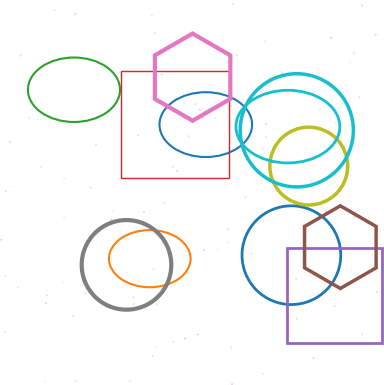[{"shape": "circle", "thickness": 2, "radius": 0.64, "center": [0.757, 0.337]}, {"shape": "oval", "thickness": 1.5, "radius": 0.6, "center": [0.535, 0.676]}, {"shape": "oval", "thickness": 1.5, "radius": 0.53, "center": [0.389, 0.328]}, {"shape": "oval", "thickness": 1.5, "radius": 0.6, "center": [0.192, 0.767]}, {"shape": "square", "thickness": 1, "radius": 0.7, "center": [0.454, 0.676]}, {"shape": "square", "thickness": 2, "radius": 0.62, "center": [0.869, 0.232]}, {"shape": "hexagon", "thickness": 2.5, "radius": 0.54, "center": [0.884, 0.358]}, {"shape": "hexagon", "thickness": 3, "radius": 0.57, "center": [0.5, 0.8]}, {"shape": "circle", "thickness": 3, "radius": 0.58, "center": [0.329, 0.312]}, {"shape": "circle", "thickness": 2.5, "radius": 0.51, "center": [0.802, 0.569]}, {"shape": "oval", "thickness": 2, "radius": 0.67, "center": [0.748, 0.671]}, {"shape": "circle", "thickness": 2.5, "radius": 0.74, "center": [0.771, 0.661]}]